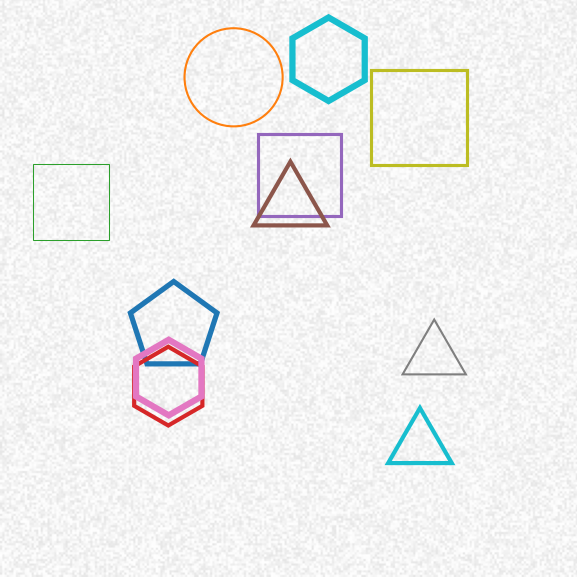[{"shape": "pentagon", "thickness": 2.5, "radius": 0.39, "center": [0.301, 0.433]}, {"shape": "circle", "thickness": 1, "radius": 0.42, "center": [0.404, 0.865]}, {"shape": "square", "thickness": 0.5, "radius": 0.33, "center": [0.123, 0.649]}, {"shape": "hexagon", "thickness": 2, "radius": 0.34, "center": [0.291, 0.331]}, {"shape": "square", "thickness": 1.5, "radius": 0.36, "center": [0.519, 0.696]}, {"shape": "triangle", "thickness": 2, "radius": 0.37, "center": [0.503, 0.646]}, {"shape": "hexagon", "thickness": 3, "radius": 0.33, "center": [0.292, 0.345]}, {"shape": "triangle", "thickness": 1, "radius": 0.32, "center": [0.752, 0.382]}, {"shape": "square", "thickness": 1.5, "radius": 0.41, "center": [0.725, 0.795]}, {"shape": "hexagon", "thickness": 3, "radius": 0.36, "center": [0.569, 0.897]}, {"shape": "triangle", "thickness": 2, "radius": 0.32, "center": [0.727, 0.229]}]